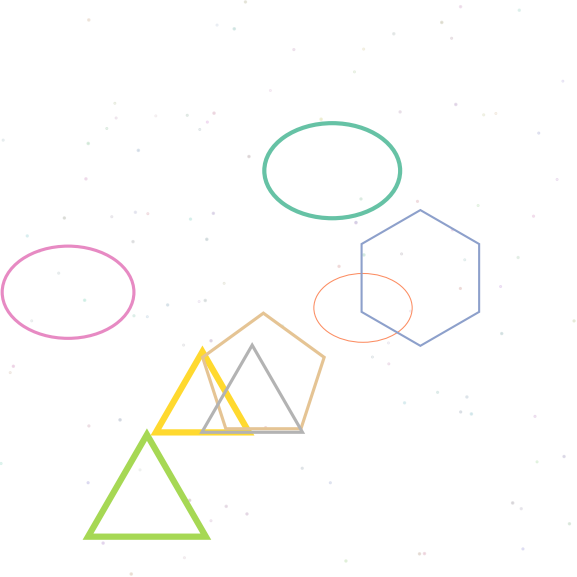[{"shape": "oval", "thickness": 2, "radius": 0.59, "center": [0.575, 0.704]}, {"shape": "oval", "thickness": 0.5, "radius": 0.43, "center": [0.629, 0.466]}, {"shape": "hexagon", "thickness": 1, "radius": 0.59, "center": [0.728, 0.518]}, {"shape": "oval", "thickness": 1.5, "radius": 0.57, "center": [0.118, 0.493]}, {"shape": "triangle", "thickness": 3, "radius": 0.59, "center": [0.254, 0.129]}, {"shape": "triangle", "thickness": 3, "radius": 0.47, "center": [0.351, 0.297]}, {"shape": "pentagon", "thickness": 1.5, "radius": 0.55, "center": [0.456, 0.346]}, {"shape": "triangle", "thickness": 1.5, "radius": 0.5, "center": [0.437, 0.301]}]